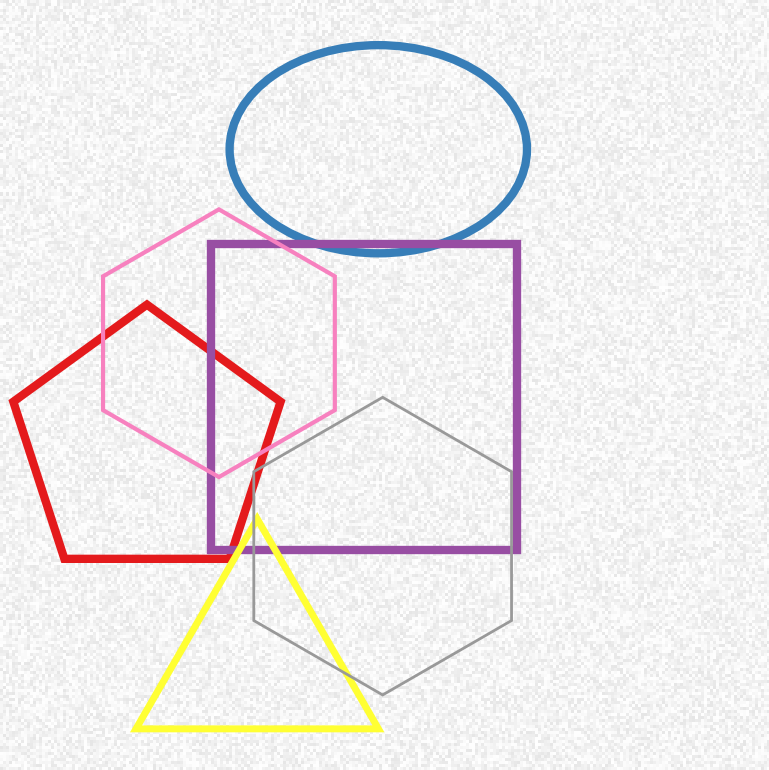[{"shape": "pentagon", "thickness": 3, "radius": 0.91, "center": [0.191, 0.422]}, {"shape": "oval", "thickness": 3, "radius": 0.97, "center": [0.491, 0.806]}, {"shape": "square", "thickness": 3, "radius": 0.99, "center": [0.473, 0.485]}, {"shape": "triangle", "thickness": 2.5, "radius": 0.91, "center": [0.334, 0.144]}, {"shape": "hexagon", "thickness": 1.5, "radius": 0.87, "center": [0.284, 0.554]}, {"shape": "hexagon", "thickness": 1, "radius": 0.97, "center": [0.497, 0.291]}]